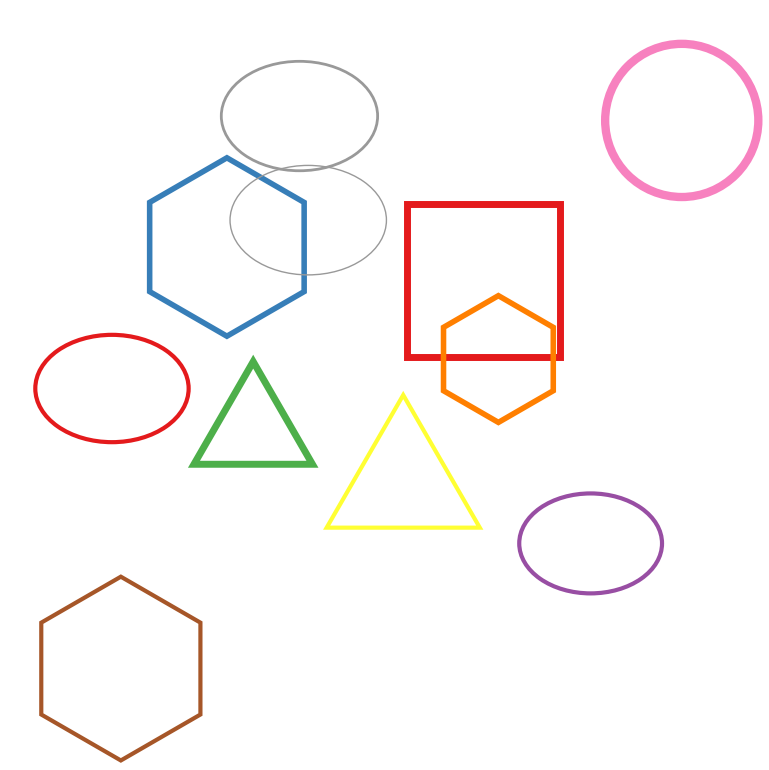[{"shape": "oval", "thickness": 1.5, "radius": 0.5, "center": [0.145, 0.495]}, {"shape": "square", "thickness": 2.5, "radius": 0.5, "center": [0.628, 0.636]}, {"shape": "hexagon", "thickness": 2, "radius": 0.58, "center": [0.295, 0.679]}, {"shape": "triangle", "thickness": 2.5, "radius": 0.44, "center": [0.329, 0.441]}, {"shape": "oval", "thickness": 1.5, "radius": 0.46, "center": [0.767, 0.294]}, {"shape": "hexagon", "thickness": 2, "radius": 0.41, "center": [0.647, 0.534]}, {"shape": "triangle", "thickness": 1.5, "radius": 0.57, "center": [0.524, 0.372]}, {"shape": "hexagon", "thickness": 1.5, "radius": 0.6, "center": [0.157, 0.132]}, {"shape": "circle", "thickness": 3, "radius": 0.5, "center": [0.885, 0.844]}, {"shape": "oval", "thickness": 1, "radius": 0.51, "center": [0.389, 0.849]}, {"shape": "oval", "thickness": 0.5, "radius": 0.51, "center": [0.4, 0.714]}]